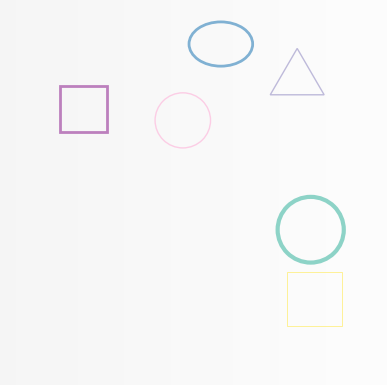[{"shape": "circle", "thickness": 3, "radius": 0.43, "center": [0.802, 0.403]}, {"shape": "triangle", "thickness": 1, "radius": 0.4, "center": [0.767, 0.794]}, {"shape": "oval", "thickness": 2, "radius": 0.41, "center": [0.57, 0.886]}, {"shape": "circle", "thickness": 1, "radius": 0.36, "center": [0.472, 0.687]}, {"shape": "square", "thickness": 2, "radius": 0.3, "center": [0.215, 0.716]}, {"shape": "square", "thickness": 0.5, "radius": 0.36, "center": [0.812, 0.223]}]